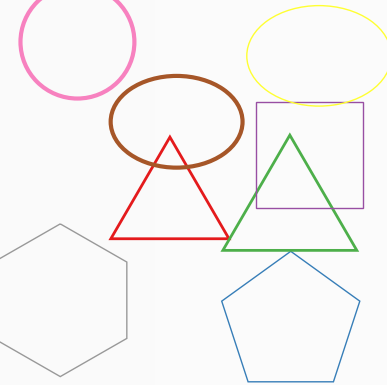[{"shape": "triangle", "thickness": 2, "radius": 0.88, "center": [0.439, 0.468]}, {"shape": "pentagon", "thickness": 1, "radius": 0.94, "center": [0.75, 0.16]}, {"shape": "triangle", "thickness": 2, "radius": 1.0, "center": [0.748, 0.449]}, {"shape": "square", "thickness": 1, "radius": 0.69, "center": [0.8, 0.596]}, {"shape": "oval", "thickness": 1, "radius": 0.93, "center": [0.823, 0.855]}, {"shape": "oval", "thickness": 3, "radius": 0.85, "center": [0.456, 0.684]}, {"shape": "circle", "thickness": 3, "radius": 0.73, "center": [0.2, 0.891]}, {"shape": "hexagon", "thickness": 1, "radius": 0.99, "center": [0.156, 0.22]}]